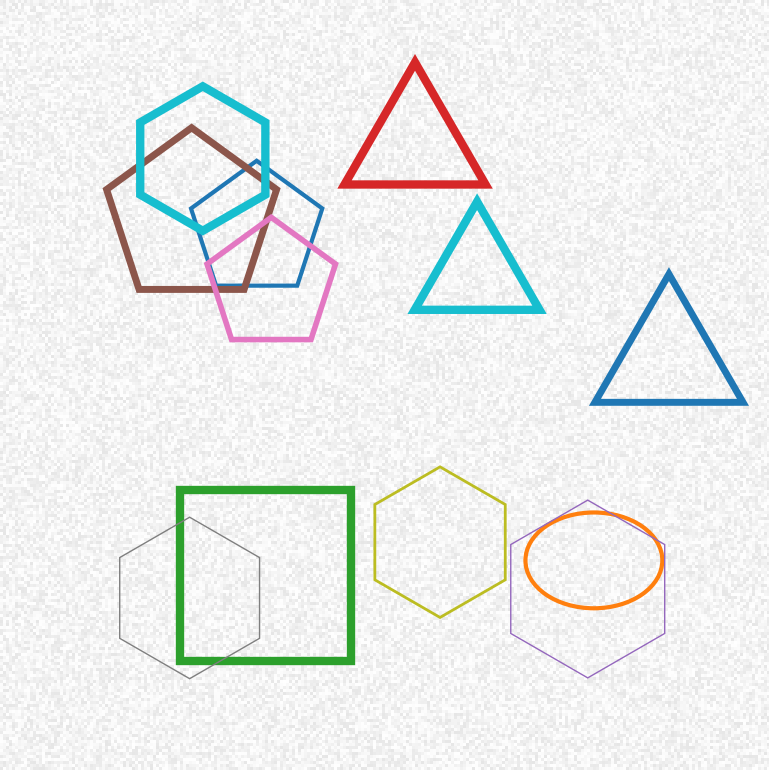[{"shape": "triangle", "thickness": 2.5, "radius": 0.56, "center": [0.869, 0.533]}, {"shape": "pentagon", "thickness": 1.5, "radius": 0.45, "center": [0.333, 0.702]}, {"shape": "oval", "thickness": 1.5, "radius": 0.44, "center": [0.771, 0.272]}, {"shape": "square", "thickness": 3, "radius": 0.55, "center": [0.345, 0.253]}, {"shape": "triangle", "thickness": 3, "radius": 0.53, "center": [0.539, 0.813]}, {"shape": "hexagon", "thickness": 0.5, "radius": 0.58, "center": [0.763, 0.235]}, {"shape": "pentagon", "thickness": 2.5, "radius": 0.58, "center": [0.249, 0.718]}, {"shape": "pentagon", "thickness": 2, "radius": 0.44, "center": [0.352, 0.63]}, {"shape": "hexagon", "thickness": 0.5, "radius": 0.52, "center": [0.246, 0.223]}, {"shape": "hexagon", "thickness": 1, "radius": 0.49, "center": [0.571, 0.296]}, {"shape": "hexagon", "thickness": 3, "radius": 0.47, "center": [0.263, 0.794]}, {"shape": "triangle", "thickness": 3, "radius": 0.47, "center": [0.62, 0.644]}]